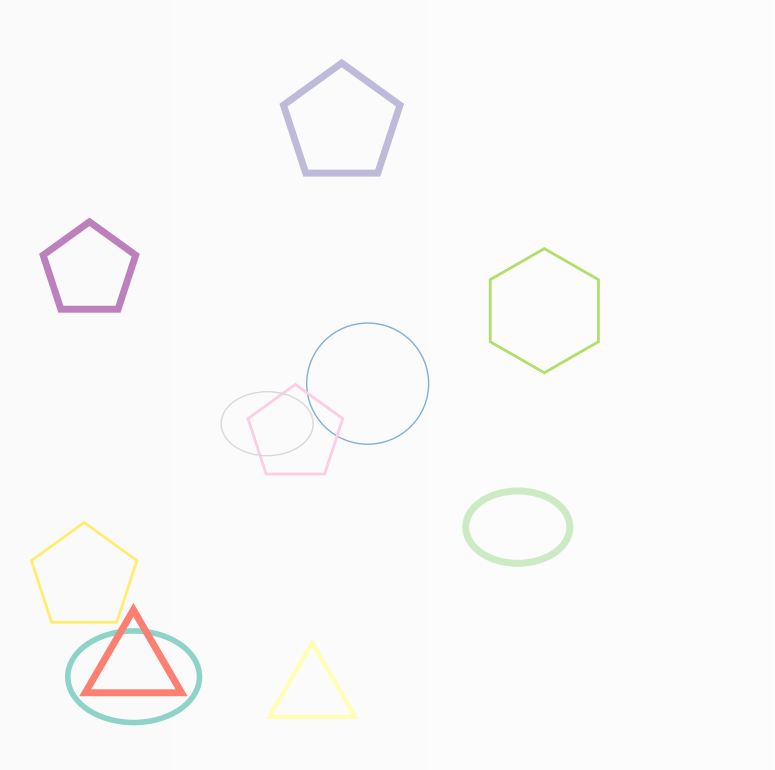[{"shape": "oval", "thickness": 2, "radius": 0.42, "center": [0.172, 0.121]}, {"shape": "triangle", "thickness": 1.5, "radius": 0.32, "center": [0.403, 0.101]}, {"shape": "pentagon", "thickness": 2.5, "radius": 0.4, "center": [0.441, 0.839]}, {"shape": "triangle", "thickness": 2.5, "radius": 0.36, "center": [0.172, 0.136]}, {"shape": "circle", "thickness": 0.5, "radius": 0.39, "center": [0.474, 0.502]}, {"shape": "hexagon", "thickness": 1, "radius": 0.4, "center": [0.702, 0.597]}, {"shape": "pentagon", "thickness": 1, "radius": 0.32, "center": [0.381, 0.436]}, {"shape": "oval", "thickness": 0.5, "radius": 0.3, "center": [0.345, 0.45]}, {"shape": "pentagon", "thickness": 2.5, "radius": 0.31, "center": [0.115, 0.649]}, {"shape": "oval", "thickness": 2.5, "radius": 0.34, "center": [0.668, 0.315]}, {"shape": "pentagon", "thickness": 1, "radius": 0.36, "center": [0.109, 0.25]}]